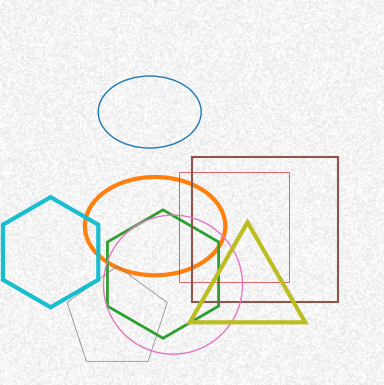[{"shape": "oval", "thickness": 1, "radius": 0.67, "center": [0.389, 0.709]}, {"shape": "oval", "thickness": 3, "radius": 0.91, "center": [0.403, 0.413]}, {"shape": "hexagon", "thickness": 2, "radius": 0.83, "center": [0.423, 0.288]}, {"shape": "square", "thickness": 0.5, "radius": 0.71, "center": [0.608, 0.41]}, {"shape": "square", "thickness": 1.5, "radius": 0.94, "center": [0.688, 0.404]}, {"shape": "circle", "thickness": 1, "radius": 0.9, "center": [0.449, 0.261]}, {"shape": "pentagon", "thickness": 0.5, "radius": 0.68, "center": [0.305, 0.172]}, {"shape": "triangle", "thickness": 3, "radius": 0.87, "center": [0.643, 0.249]}, {"shape": "hexagon", "thickness": 3, "radius": 0.71, "center": [0.131, 0.345]}]